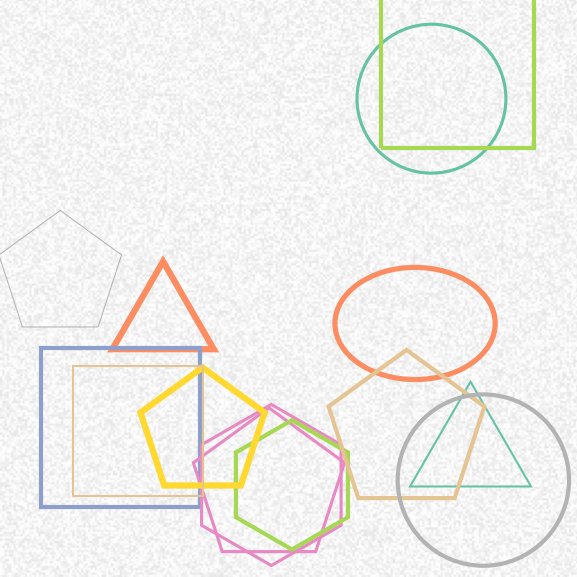[{"shape": "circle", "thickness": 1.5, "radius": 0.64, "center": [0.747, 0.828]}, {"shape": "triangle", "thickness": 1, "radius": 0.6, "center": [0.815, 0.217]}, {"shape": "oval", "thickness": 2.5, "radius": 0.69, "center": [0.719, 0.439]}, {"shape": "triangle", "thickness": 3, "radius": 0.51, "center": [0.282, 0.445]}, {"shape": "square", "thickness": 2, "radius": 0.69, "center": [0.208, 0.259]}, {"shape": "hexagon", "thickness": 1.5, "radius": 0.7, "center": [0.47, 0.159]}, {"shape": "pentagon", "thickness": 1.5, "radius": 0.69, "center": [0.466, 0.155]}, {"shape": "hexagon", "thickness": 2, "radius": 0.56, "center": [0.506, 0.16]}, {"shape": "square", "thickness": 2, "radius": 0.66, "center": [0.792, 0.875]}, {"shape": "pentagon", "thickness": 3, "radius": 0.56, "center": [0.351, 0.25]}, {"shape": "square", "thickness": 1, "radius": 0.56, "center": [0.239, 0.253]}, {"shape": "pentagon", "thickness": 2, "radius": 0.71, "center": [0.704, 0.251]}, {"shape": "pentagon", "thickness": 0.5, "radius": 0.56, "center": [0.104, 0.523]}, {"shape": "circle", "thickness": 2, "radius": 0.74, "center": [0.837, 0.168]}]